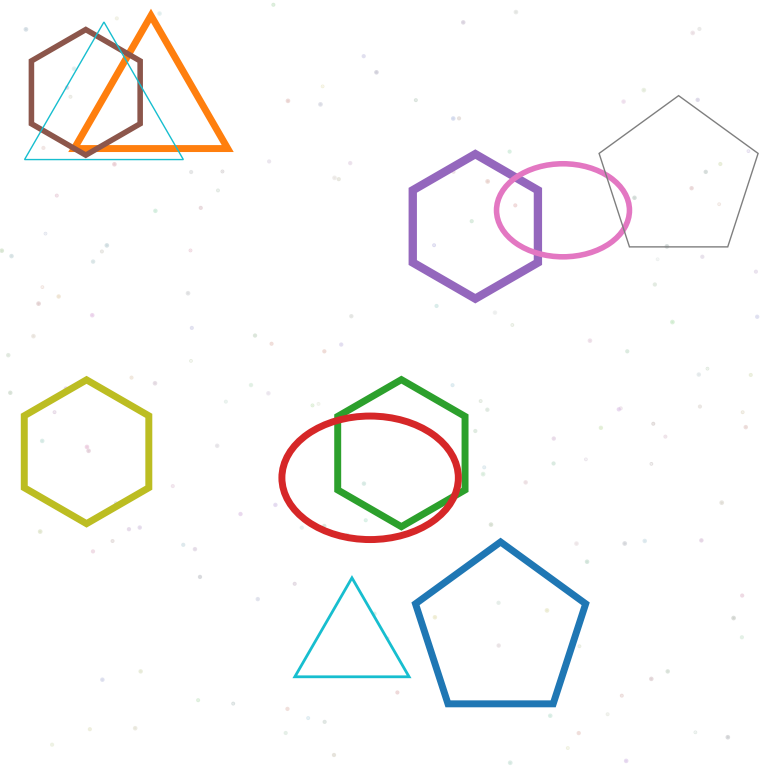[{"shape": "pentagon", "thickness": 2.5, "radius": 0.58, "center": [0.65, 0.18]}, {"shape": "triangle", "thickness": 2.5, "radius": 0.58, "center": [0.196, 0.865]}, {"shape": "hexagon", "thickness": 2.5, "radius": 0.48, "center": [0.521, 0.411]}, {"shape": "oval", "thickness": 2.5, "radius": 0.57, "center": [0.481, 0.379]}, {"shape": "hexagon", "thickness": 3, "radius": 0.47, "center": [0.617, 0.706]}, {"shape": "hexagon", "thickness": 2, "radius": 0.41, "center": [0.111, 0.88]}, {"shape": "oval", "thickness": 2, "radius": 0.43, "center": [0.731, 0.727]}, {"shape": "pentagon", "thickness": 0.5, "radius": 0.54, "center": [0.881, 0.767]}, {"shape": "hexagon", "thickness": 2.5, "radius": 0.47, "center": [0.112, 0.413]}, {"shape": "triangle", "thickness": 0.5, "radius": 0.6, "center": [0.135, 0.852]}, {"shape": "triangle", "thickness": 1, "radius": 0.43, "center": [0.457, 0.164]}]